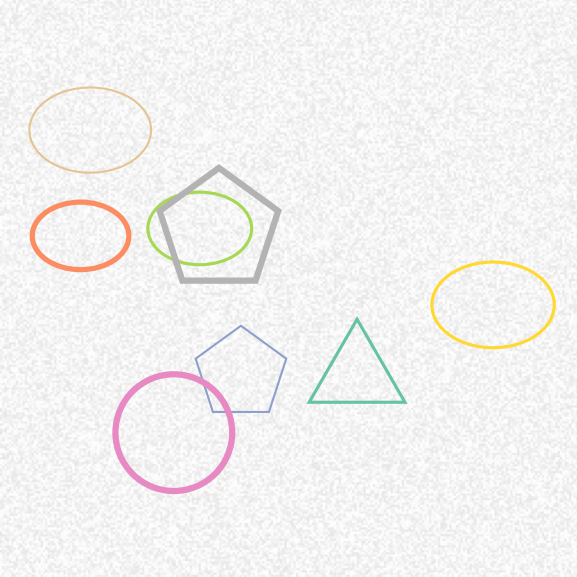[{"shape": "triangle", "thickness": 1.5, "radius": 0.48, "center": [0.618, 0.35]}, {"shape": "oval", "thickness": 2.5, "radius": 0.42, "center": [0.139, 0.591]}, {"shape": "pentagon", "thickness": 1, "radius": 0.41, "center": [0.417, 0.353]}, {"shape": "circle", "thickness": 3, "radius": 0.51, "center": [0.301, 0.25]}, {"shape": "oval", "thickness": 1.5, "radius": 0.45, "center": [0.346, 0.604]}, {"shape": "oval", "thickness": 1.5, "radius": 0.53, "center": [0.854, 0.471]}, {"shape": "oval", "thickness": 1, "radius": 0.53, "center": [0.156, 0.774]}, {"shape": "pentagon", "thickness": 3, "radius": 0.54, "center": [0.379, 0.6]}]